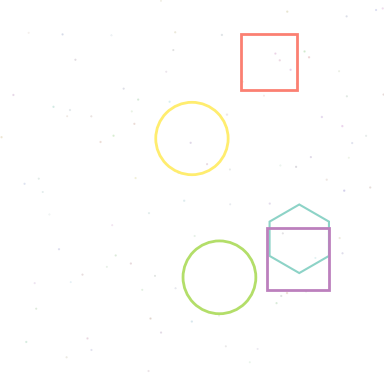[{"shape": "hexagon", "thickness": 1.5, "radius": 0.45, "center": [0.777, 0.38]}, {"shape": "square", "thickness": 2, "radius": 0.36, "center": [0.7, 0.84]}, {"shape": "circle", "thickness": 2, "radius": 0.47, "center": [0.57, 0.28]}, {"shape": "square", "thickness": 2, "radius": 0.4, "center": [0.774, 0.327]}, {"shape": "circle", "thickness": 2, "radius": 0.47, "center": [0.499, 0.64]}]